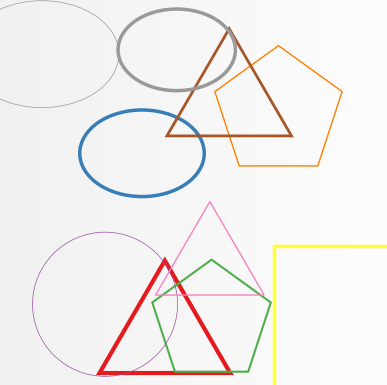[{"shape": "triangle", "thickness": 3, "radius": 0.97, "center": [0.425, 0.128]}, {"shape": "oval", "thickness": 2.5, "radius": 0.8, "center": [0.366, 0.602]}, {"shape": "pentagon", "thickness": 1.5, "radius": 0.8, "center": [0.546, 0.165]}, {"shape": "circle", "thickness": 0.5, "radius": 0.94, "center": [0.271, 0.21]}, {"shape": "pentagon", "thickness": 1, "radius": 0.86, "center": [0.719, 0.709]}, {"shape": "square", "thickness": 2.5, "radius": 0.92, "center": [0.89, 0.178]}, {"shape": "triangle", "thickness": 2, "radius": 0.93, "center": [0.592, 0.74]}, {"shape": "triangle", "thickness": 1, "radius": 0.81, "center": [0.542, 0.315]}, {"shape": "oval", "thickness": 0.5, "radius": 0.99, "center": [0.108, 0.859]}, {"shape": "oval", "thickness": 2.5, "radius": 0.76, "center": [0.456, 0.871]}]